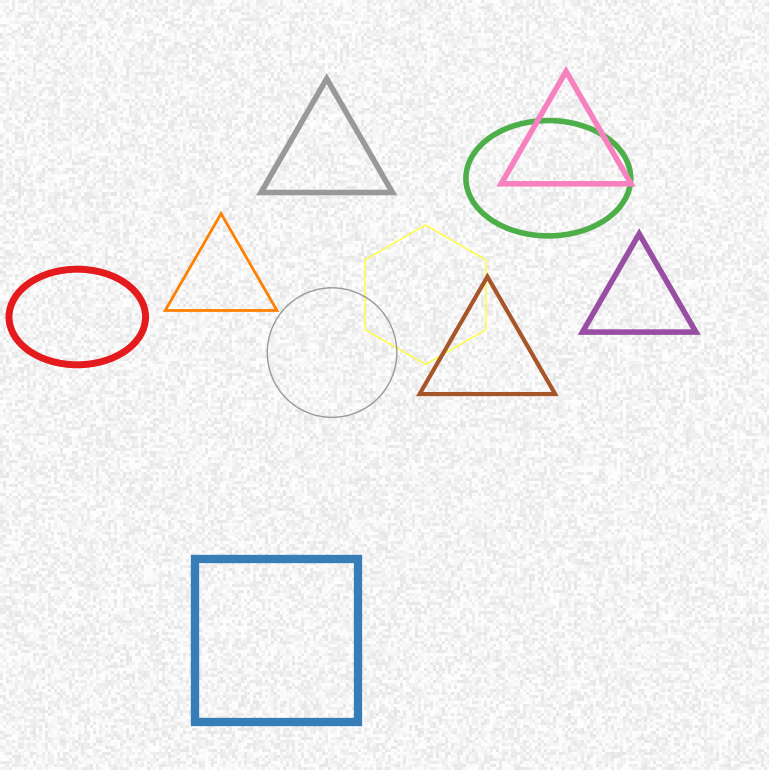[{"shape": "oval", "thickness": 2.5, "radius": 0.44, "center": [0.1, 0.588]}, {"shape": "square", "thickness": 3, "radius": 0.53, "center": [0.36, 0.169]}, {"shape": "oval", "thickness": 2, "radius": 0.54, "center": [0.712, 0.769]}, {"shape": "triangle", "thickness": 2, "radius": 0.43, "center": [0.83, 0.611]}, {"shape": "triangle", "thickness": 1, "radius": 0.42, "center": [0.287, 0.639]}, {"shape": "hexagon", "thickness": 0.5, "radius": 0.45, "center": [0.553, 0.617]}, {"shape": "triangle", "thickness": 1.5, "radius": 0.51, "center": [0.633, 0.539]}, {"shape": "triangle", "thickness": 2, "radius": 0.49, "center": [0.735, 0.81]}, {"shape": "circle", "thickness": 0.5, "radius": 0.42, "center": [0.431, 0.542]}, {"shape": "triangle", "thickness": 2, "radius": 0.49, "center": [0.424, 0.799]}]